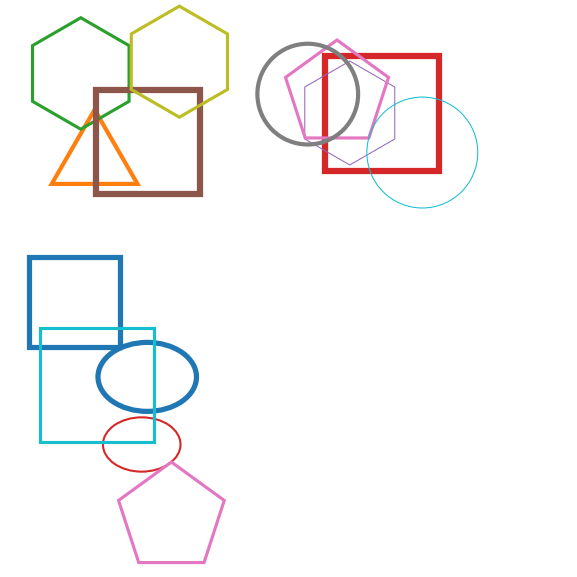[{"shape": "square", "thickness": 2.5, "radius": 0.39, "center": [0.129, 0.476]}, {"shape": "oval", "thickness": 2.5, "radius": 0.43, "center": [0.255, 0.347]}, {"shape": "triangle", "thickness": 2, "radius": 0.43, "center": [0.164, 0.724]}, {"shape": "hexagon", "thickness": 1.5, "radius": 0.48, "center": [0.14, 0.872]}, {"shape": "oval", "thickness": 1, "radius": 0.34, "center": [0.245, 0.229]}, {"shape": "square", "thickness": 3, "radius": 0.5, "center": [0.662, 0.803]}, {"shape": "hexagon", "thickness": 0.5, "radius": 0.45, "center": [0.606, 0.803]}, {"shape": "square", "thickness": 3, "radius": 0.45, "center": [0.257, 0.753]}, {"shape": "pentagon", "thickness": 1.5, "radius": 0.48, "center": [0.297, 0.103]}, {"shape": "pentagon", "thickness": 1.5, "radius": 0.47, "center": [0.584, 0.836]}, {"shape": "circle", "thickness": 2, "radius": 0.44, "center": [0.533, 0.836]}, {"shape": "hexagon", "thickness": 1.5, "radius": 0.48, "center": [0.311, 0.892]}, {"shape": "square", "thickness": 1.5, "radius": 0.49, "center": [0.168, 0.332]}, {"shape": "circle", "thickness": 0.5, "radius": 0.48, "center": [0.731, 0.735]}]